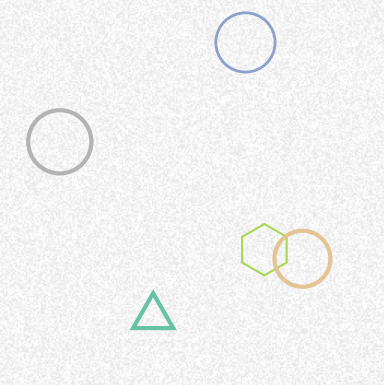[{"shape": "triangle", "thickness": 3, "radius": 0.3, "center": [0.398, 0.178]}, {"shape": "circle", "thickness": 2, "radius": 0.39, "center": [0.638, 0.89]}, {"shape": "hexagon", "thickness": 1.5, "radius": 0.33, "center": [0.687, 0.351]}, {"shape": "circle", "thickness": 3, "radius": 0.36, "center": [0.786, 0.328]}, {"shape": "circle", "thickness": 3, "radius": 0.41, "center": [0.155, 0.632]}]